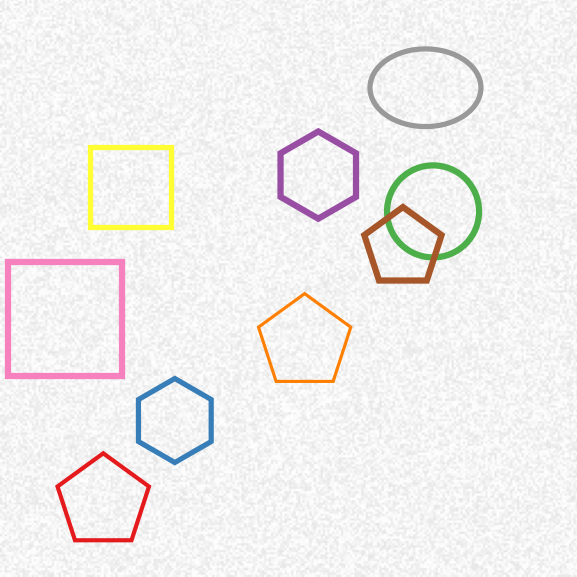[{"shape": "pentagon", "thickness": 2, "radius": 0.42, "center": [0.179, 0.131]}, {"shape": "hexagon", "thickness": 2.5, "radius": 0.36, "center": [0.303, 0.271]}, {"shape": "circle", "thickness": 3, "radius": 0.4, "center": [0.75, 0.633]}, {"shape": "hexagon", "thickness": 3, "radius": 0.38, "center": [0.551, 0.696]}, {"shape": "pentagon", "thickness": 1.5, "radius": 0.42, "center": [0.527, 0.407]}, {"shape": "square", "thickness": 2.5, "radius": 0.35, "center": [0.226, 0.675]}, {"shape": "pentagon", "thickness": 3, "radius": 0.35, "center": [0.698, 0.57]}, {"shape": "square", "thickness": 3, "radius": 0.49, "center": [0.112, 0.446]}, {"shape": "oval", "thickness": 2.5, "radius": 0.48, "center": [0.737, 0.847]}]